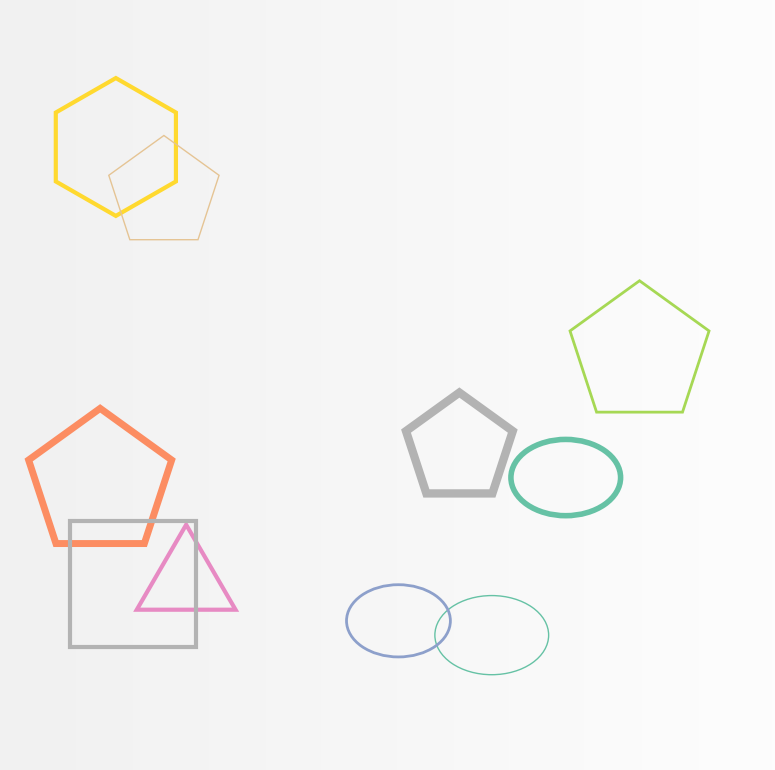[{"shape": "oval", "thickness": 0.5, "radius": 0.37, "center": [0.635, 0.175]}, {"shape": "oval", "thickness": 2, "radius": 0.35, "center": [0.73, 0.38]}, {"shape": "pentagon", "thickness": 2.5, "radius": 0.49, "center": [0.129, 0.373]}, {"shape": "oval", "thickness": 1, "radius": 0.34, "center": [0.514, 0.194]}, {"shape": "triangle", "thickness": 1.5, "radius": 0.37, "center": [0.24, 0.245]}, {"shape": "pentagon", "thickness": 1, "radius": 0.47, "center": [0.825, 0.541]}, {"shape": "hexagon", "thickness": 1.5, "radius": 0.45, "center": [0.149, 0.809]}, {"shape": "pentagon", "thickness": 0.5, "radius": 0.37, "center": [0.211, 0.749]}, {"shape": "square", "thickness": 1.5, "radius": 0.41, "center": [0.172, 0.242]}, {"shape": "pentagon", "thickness": 3, "radius": 0.36, "center": [0.593, 0.418]}]